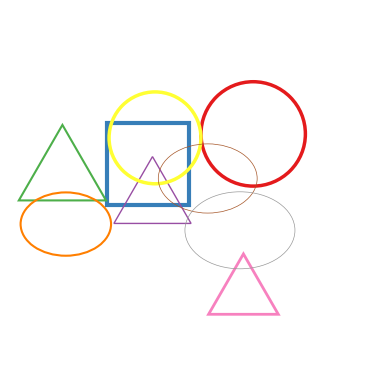[{"shape": "circle", "thickness": 2.5, "radius": 0.68, "center": [0.658, 0.652]}, {"shape": "square", "thickness": 3, "radius": 0.53, "center": [0.383, 0.573]}, {"shape": "triangle", "thickness": 1.5, "radius": 0.65, "center": [0.162, 0.545]}, {"shape": "triangle", "thickness": 1, "radius": 0.58, "center": [0.396, 0.477]}, {"shape": "oval", "thickness": 1.5, "radius": 0.59, "center": [0.171, 0.418]}, {"shape": "circle", "thickness": 2.5, "radius": 0.6, "center": [0.403, 0.642]}, {"shape": "oval", "thickness": 0.5, "radius": 0.64, "center": [0.54, 0.536]}, {"shape": "triangle", "thickness": 2, "radius": 0.52, "center": [0.632, 0.236]}, {"shape": "oval", "thickness": 0.5, "radius": 0.71, "center": [0.623, 0.402]}]